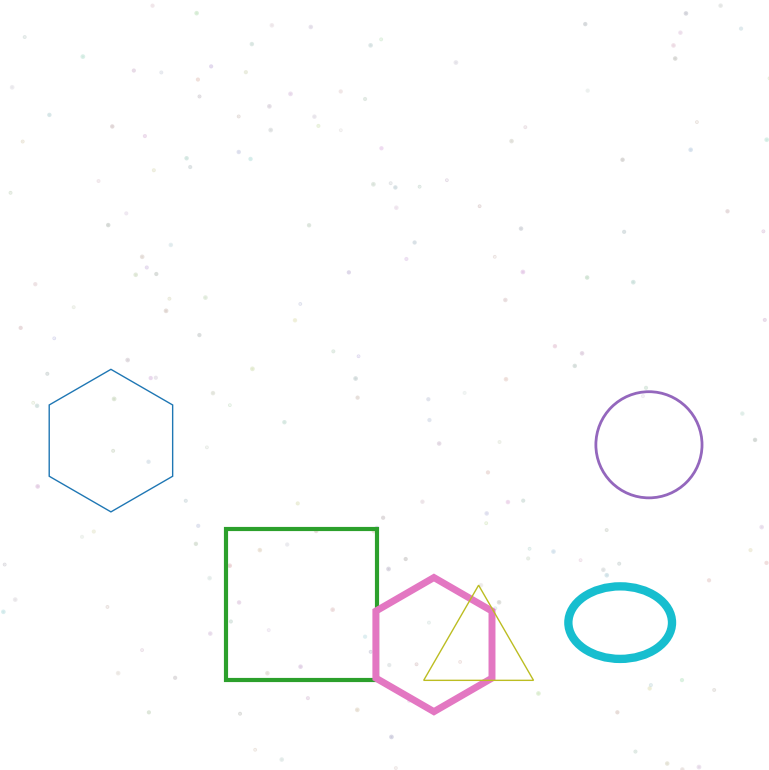[{"shape": "hexagon", "thickness": 0.5, "radius": 0.46, "center": [0.144, 0.428]}, {"shape": "square", "thickness": 1.5, "radius": 0.49, "center": [0.392, 0.215]}, {"shape": "circle", "thickness": 1, "radius": 0.34, "center": [0.843, 0.422]}, {"shape": "hexagon", "thickness": 2.5, "radius": 0.44, "center": [0.564, 0.163]}, {"shape": "triangle", "thickness": 0.5, "radius": 0.41, "center": [0.622, 0.158]}, {"shape": "oval", "thickness": 3, "radius": 0.34, "center": [0.805, 0.191]}]